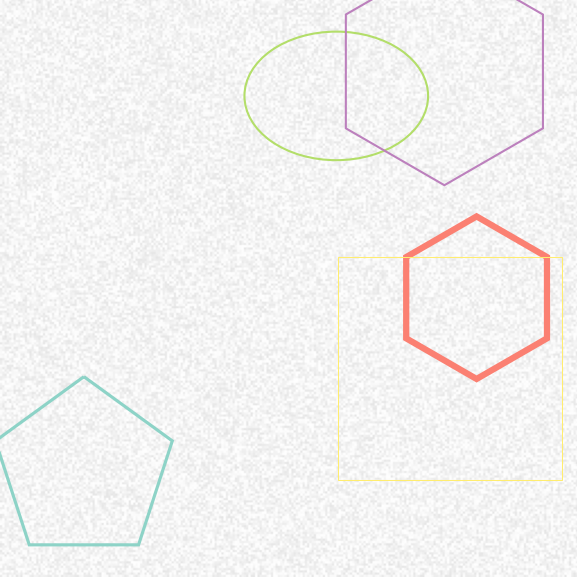[{"shape": "pentagon", "thickness": 1.5, "radius": 0.8, "center": [0.145, 0.186]}, {"shape": "hexagon", "thickness": 3, "radius": 0.7, "center": [0.825, 0.484]}, {"shape": "oval", "thickness": 1, "radius": 0.8, "center": [0.582, 0.833]}, {"shape": "hexagon", "thickness": 1, "radius": 0.99, "center": [0.77, 0.875]}, {"shape": "square", "thickness": 0.5, "radius": 0.97, "center": [0.779, 0.361]}]